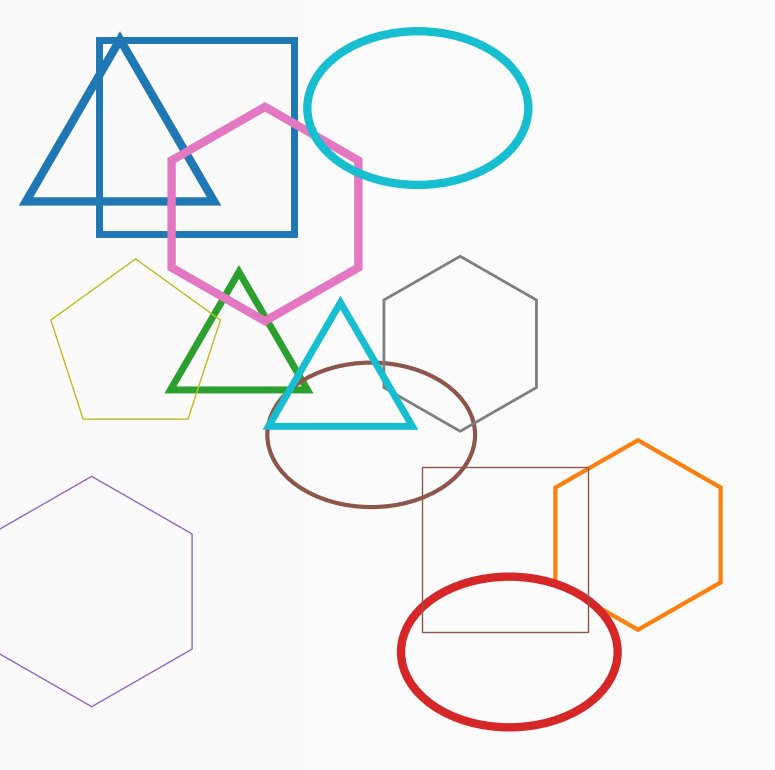[{"shape": "triangle", "thickness": 3, "radius": 0.7, "center": [0.155, 0.808]}, {"shape": "square", "thickness": 2.5, "radius": 0.63, "center": [0.253, 0.822]}, {"shape": "hexagon", "thickness": 1.5, "radius": 0.62, "center": [0.823, 0.305]}, {"shape": "triangle", "thickness": 2.5, "radius": 0.51, "center": [0.308, 0.545]}, {"shape": "oval", "thickness": 3, "radius": 0.7, "center": [0.657, 0.153]}, {"shape": "hexagon", "thickness": 0.5, "radius": 0.75, "center": [0.118, 0.232]}, {"shape": "oval", "thickness": 1.5, "radius": 0.67, "center": [0.479, 0.435]}, {"shape": "square", "thickness": 0.5, "radius": 0.53, "center": [0.652, 0.286]}, {"shape": "hexagon", "thickness": 3, "radius": 0.7, "center": [0.342, 0.722]}, {"shape": "hexagon", "thickness": 1, "radius": 0.57, "center": [0.594, 0.554]}, {"shape": "pentagon", "thickness": 0.5, "radius": 0.58, "center": [0.175, 0.549]}, {"shape": "triangle", "thickness": 2.5, "radius": 0.54, "center": [0.439, 0.5]}, {"shape": "oval", "thickness": 3, "radius": 0.71, "center": [0.539, 0.86]}]